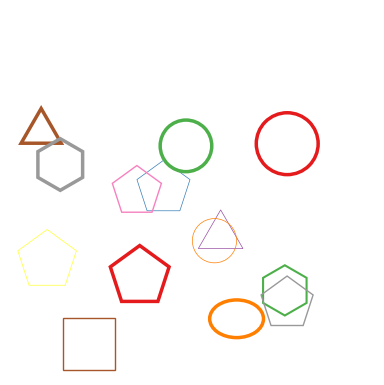[{"shape": "circle", "thickness": 2.5, "radius": 0.4, "center": [0.746, 0.627]}, {"shape": "pentagon", "thickness": 2.5, "radius": 0.4, "center": [0.363, 0.282]}, {"shape": "pentagon", "thickness": 0.5, "radius": 0.36, "center": [0.425, 0.511]}, {"shape": "circle", "thickness": 2.5, "radius": 0.34, "center": [0.483, 0.621]}, {"shape": "hexagon", "thickness": 1.5, "radius": 0.33, "center": [0.74, 0.246]}, {"shape": "triangle", "thickness": 0.5, "radius": 0.33, "center": [0.573, 0.388]}, {"shape": "oval", "thickness": 2.5, "radius": 0.35, "center": [0.615, 0.172]}, {"shape": "circle", "thickness": 0.5, "radius": 0.29, "center": [0.557, 0.375]}, {"shape": "pentagon", "thickness": 0.5, "radius": 0.4, "center": [0.122, 0.324]}, {"shape": "triangle", "thickness": 2.5, "radius": 0.3, "center": [0.107, 0.658]}, {"shape": "square", "thickness": 1, "radius": 0.33, "center": [0.231, 0.107]}, {"shape": "pentagon", "thickness": 1, "radius": 0.33, "center": [0.356, 0.503]}, {"shape": "hexagon", "thickness": 2.5, "radius": 0.34, "center": [0.157, 0.573]}, {"shape": "pentagon", "thickness": 1, "radius": 0.36, "center": [0.746, 0.212]}]